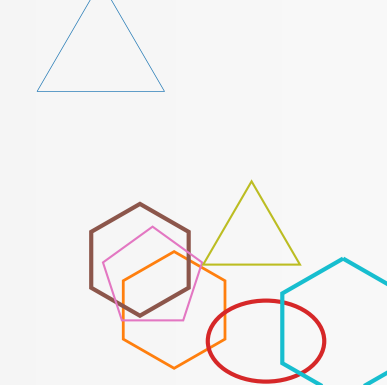[{"shape": "triangle", "thickness": 0.5, "radius": 0.95, "center": [0.26, 0.857]}, {"shape": "hexagon", "thickness": 2, "radius": 0.76, "center": [0.449, 0.195]}, {"shape": "oval", "thickness": 3, "radius": 0.75, "center": [0.687, 0.114]}, {"shape": "hexagon", "thickness": 3, "radius": 0.73, "center": [0.361, 0.325]}, {"shape": "pentagon", "thickness": 1.5, "radius": 0.67, "center": [0.394, 0.277]}, {"shape": "triangle", "thickness": 1.5, "radius": 0.72, "center": [0.649, 0.385]}, {"shape": "hexagon", "thickness": 3, "radius": 0.91, "center": [0.885, 0.147]}]